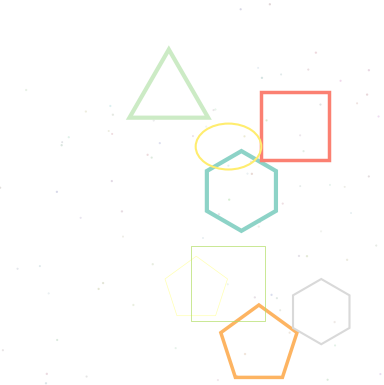[{"shape": "hexagon", "thickness": 3, "radius": 0.52, "center": [0.627, 0.504]}, {"shape": "pentagon", "thickness": 0.5, "radius": 0.43, "center": [0.51, 0.249]}, {"shape": "square", "thickness": 2.5, "radius": 0.45, "center": [0.766, 0.673]}, {"shape": "pentagon", "thickness": 2.5, "radius": 0.52, "center": [0.672, 0.104]}, {"shape": "square", "thickness": 0.5, "radius": 0.48, "center": [0.593, 0.264]}, {"shape": "hexagon", "thickness": 1.5, "radius": 0.42, "center": [0.834, 0.191]}, {"shape": "triangle", "thickness": 3, "radius": 0.59, "center": [0.439, 0.753]}, {"shape": "oval", "thickness": 1.5, "radius": 0.43, "center": [0.593, 0.619]}]